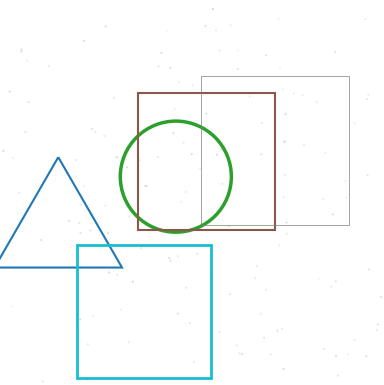[{"shape": "triangle", "thickness": 1.5, "radius": 0.96, "center": [0.151, 0.401]}, {"shape": "circle", "thickness": 2.5, "radius": 0.72, "center": [0.457, 0.541]}, {"shape": "square", "thickness": 1.5, "radius": 0.89, "center": [0.536, 0.58]}, {"shape": "square", "thickness": 0.5, "radius": 0.96, "center": [0.715, 0.609]}, {"shape": "square", "thickness": 2, "radius": 0.87, "center": [0.373, 0.191]}]